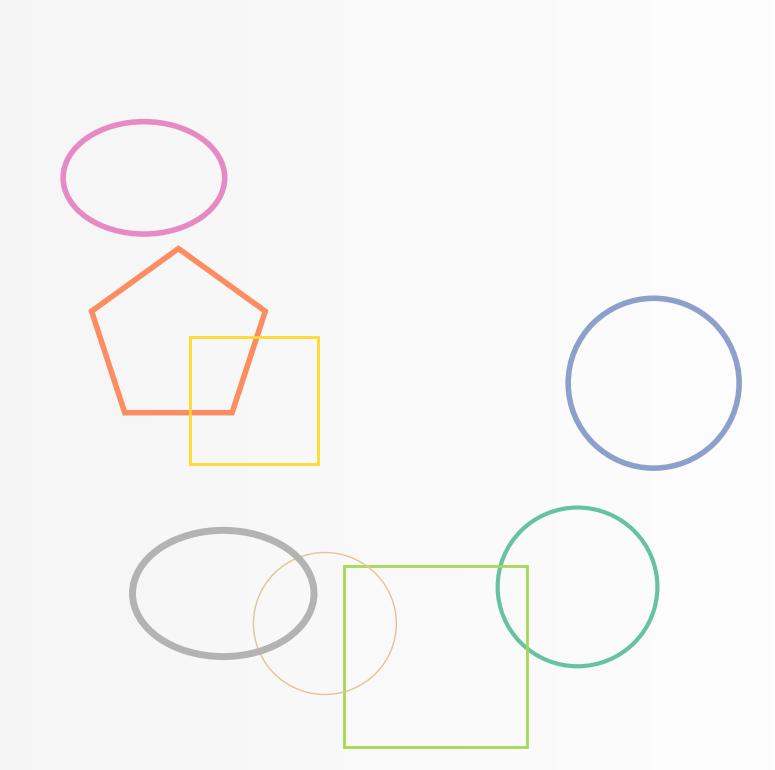[{"shape": "circle", "thickness": 1.5, "radius": 0.52, "center": [0.745, 0.238]}, {"shape": "pentagon", "thickness": 2, "radius": 0.59, "center": [0.23, 0.559]}, {"shape": "circle", "thickness": 2, "radius": 0.55, "center": [0.843, 0.502]}, {"shape": "oval", "thickness": 2, "radius": 0.52, "center": [0.186, 0.769]}, {"shape": "square", "thickness": 1, "radius": 0.59, "center": [0.562, 0.148]}, {"shape": "square", "thickness": 1, "radius": 0.41, "center": [0.328, 0.48]}, {"shape": "circle", "thickness": 0.5, "radius": 0.46, "center": [0.419, 0.19]}, {"shape": "oval", "thickness": 2.5, "radius": 0.59, "center": [0.288, 0.229]}]